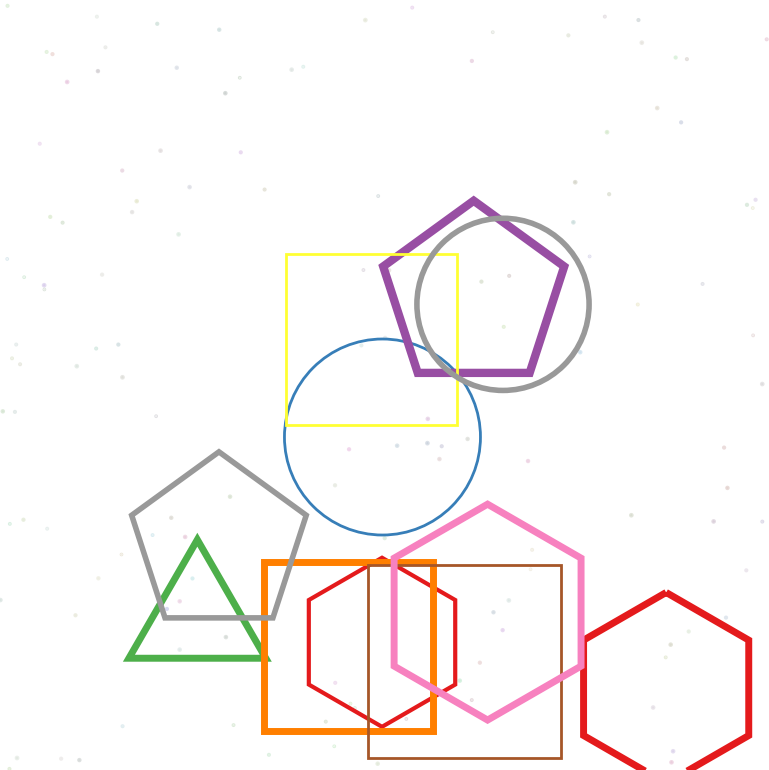[{"shape": "hexagon", "thickness": 2.5, "radius": 0.62, "center": [0.865, 0.107]}, {"shape": "hexagon", "thickness": 1.5, "radius": 0.55, "center": [0.496, 0.166]}, {"shape": "circle", "thickness": 1, "radius": 0.64, "center": [0.497, 0.432]}, {"shape": "triangle", "thickness": 2.5, "radius": 0.51, "center": [0.256, 0.196]}, {"shape": "pentagon", "thickness": 3, "radius": 0.62, "center": [0.615, 0.616]}, {"shape": "square", "thickness": 2.5, "radius": 0.55, "center": [0.453, 0.161]}, {"shape": "square", "thickness": 1, "radius": 0.56, "center": [0.483, 0.559]}, {"shape": "square", "thickness": 1, "radius": 0.63, "center": [0.604, 0.141]}, {"shape": "hexagon", "thickness": 2.5, "radius": 0.7, "center": [0.633, 0.205]}, {"shape": "circle", "thickness": 2, "radius": 0.56, "center": [0.653, 0.605]}, {"shape": "pentagon", "thickness": 2, "radius": 0.6, "center": [0.284, 0.294]}]